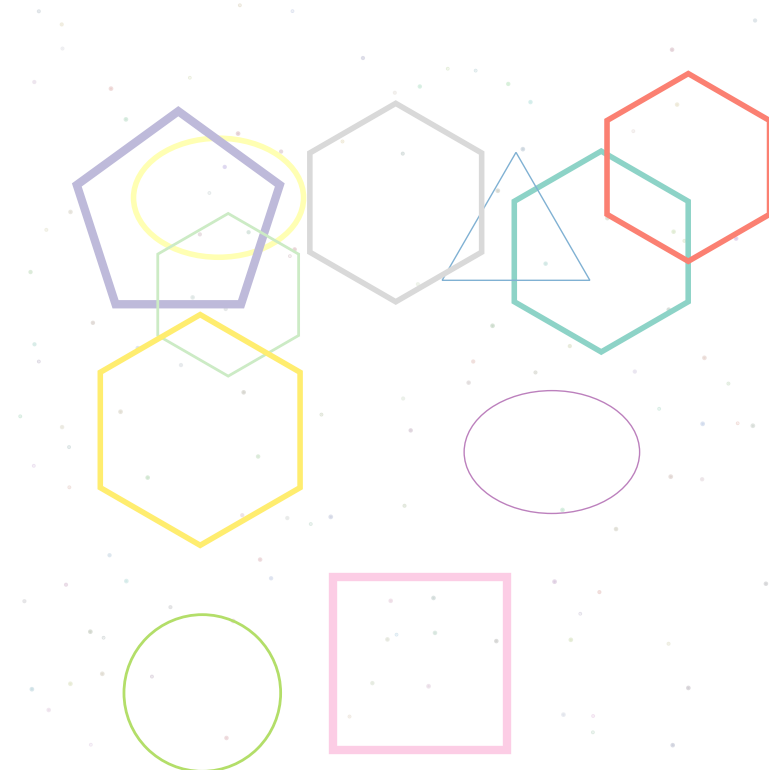[{"shape": "hexagon", "thickness": 2, "radius": 0.65, "center": [0.781, 0.673]}, {"shape": "oval", "thickness": 2, "radius": 0.55, "center": [0.284, 0.743]}, {"shape": "pentagon", "thickness": 3, "radius": 0.69, "center": [0.232, 0.717]}, {"shape": "hexagon", "thickness": 2, "radius": 0.61, "center": [0.894, 0.783]}, {"shape": "triangle", "thickness": 0.5, "radius": 0.55, "center": [0.67, 0.691]}, {"shape": "circle", "thickness": 1, "radius": 0.51, "center": [0.263, 0.1]}, {"shape": "square", "thickness": 3, "radius": 0.56, "center": [0.546, 0.139]}, {"shape": "hexagon", "thickness": 2, "radius": 0.64, "center": [0.514, 0.737]}, {"shape": "oval", "thickness": 0.5, "radius": 0.57, "center": [0.717, 0.413]}, {"shape": "hexagon", "thickness": 1, "radius": 0.53, "center": [0.296, 0.617]}, {"shape": "hexagon", "thickness": 2, "radius": 0.75, "center": [0.26, 0.442]}]